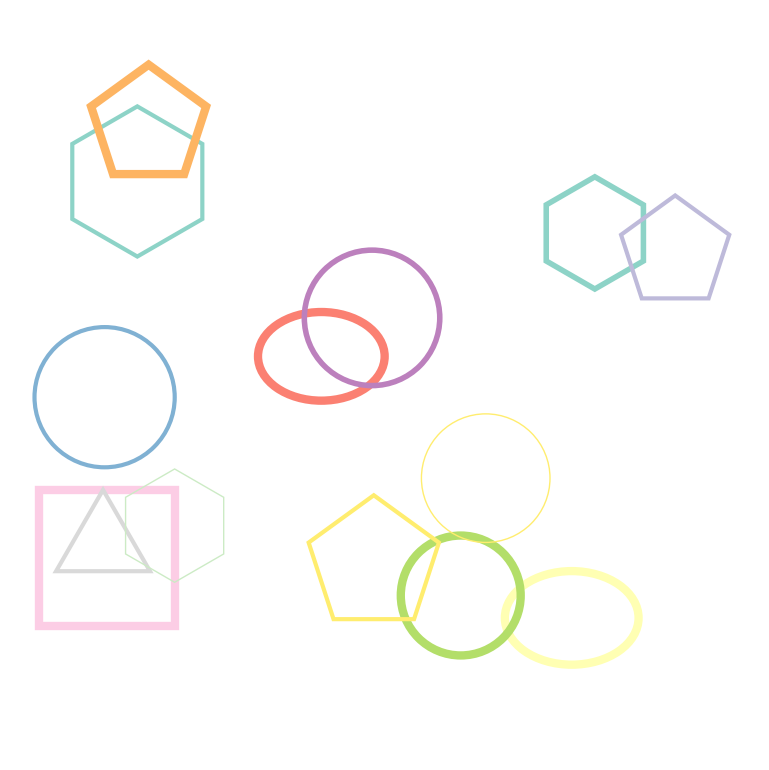[{"shape": "hexagon", "thickness": 1.5, "radius": 0.49, "center": [0.178, 0.764]}, {"shape": "hexagon", "thickness": 2, "radius": 0.36, "center": [0.772, 0.698]}, {"shape": "oval", "thickness": 3, "radius": 0.43, "center": [0.742, 0.198]}, {"shape": "pentagon", "thickness": 1.5, "radius": 0.37, "center": [0.877, 0.672]}, {"shape": "oval", "thickness": 3, "radius": 0.41, "center": [0.417, 0.537]}, {"shape": "circle", "thickness": 1.5, "radius": 0.46, "center": [0.136, 0.484]}, {"shape": "pentagon", "thickness": 3, "radius": 0.39, "center": [0.193, 0.837]}, {"shape": "circle", "thickness": 3, "radius": 0.39, "center": [0.598, 0.227]}, {"shape": "square", "thickness": 3, "radius": 0.44, "center": [0.139, 0.275]}, {"shape": "triangle", "thickness": 1.5, "radius": 0.35, "center": [0.134, 0.293]}, {"shape": "circle", "thickness": 2, "radius": 0.44, "center": [0.483, 0.587]}, {"shape": "hexagon", "thickness": 0.5, "radius": 0.37, "center": [0.227, 0.317]}, {"shape": "pentagon", "thickness": 1.5, "radius": 0.44, "center": [0.485, 0.268]}, {"shape": "circle", "thickness": 0.5, "radius": 0.42, "center": [0.631, 0.379]}]